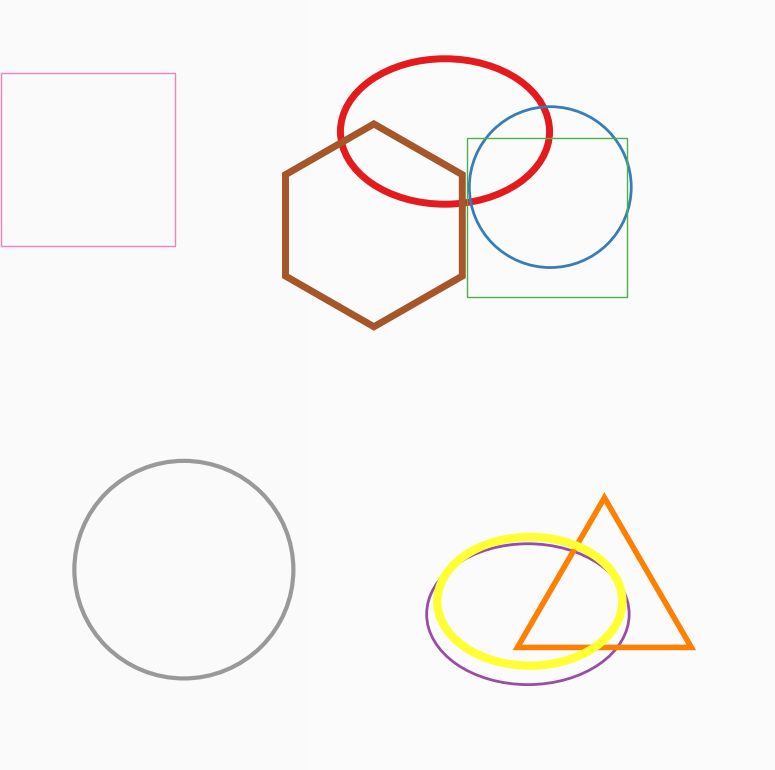[{"shape": "oval", "thickness": 2.5, "radius": 0.67, "center": [0.574, 0.829]}, {"shape": "circle", "thickness": 1, "radius": 0.52, "center": [0.71, 0.757]}, {"shape": "square", "thickness": 0.5, "radius": 0.52, "center": [0.706, 0.718]}, {"shape": "oval", "thickness": 1, "radius": 0.65, "center": [0.681, 0.202]}, {"shape": "triangle", "thickness": 2, "radius": 0.65, "center": [0.78, 0.224]}, {"shape": "oval", "thickness": 3, "radius": 0.6, "center": [0.684, 0.219]}, {"shape": "hexagon", "thickness": 2.5, "radius": 0.66, "center": [0.482, 0.707]}, {"shape": "square", "thickness": 0.5, "radius": 0.56, "center": [0.114, 0.793]}, {"shape": "circle", "thickness": 1.5, "radius": 0.71, "center": [0.237, 0.26]}]